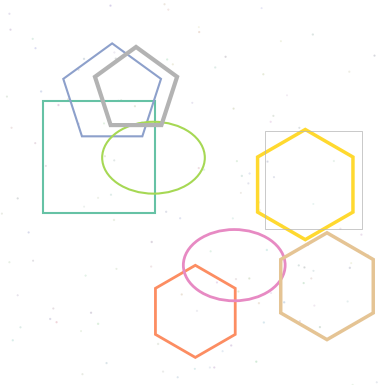[{"shape": "square", "thickness": 1.5, "radius": 0.73, "center": [0.256, 0.593]}, {"shape": "hexagon", "thickness": 2, "radius": 0.6, "center": [0.507, 0.191]}, {"shape": "pentagon", "thickness": 1.5, "radius": 0.67, "center": [0.291, 0.754]}, {"shape": "oval", "thickness": 2, "radius": 0.66, "center": [0.608, 0.311]}, {"shape": "oval", "thickness": 1.5, "radius": 0.67, "center": [0.399, 0.59]}, {"shape": "hexagon", "thickness": 2.5, "radius": 0.72, "center": [0.793, 0.521]}, {"shape": "hexagon", "thickness": 2.5, "radius": 0.69, "center": [0.849, 0.257]}, {"shape": "square", "thickness": 0.5, "radius": 0.63, "center": [0.814, 0.533]}, {"shape": "pentagon", "thickness": 3, "radius": 0.56, "center": [0.353, 0.766]}]